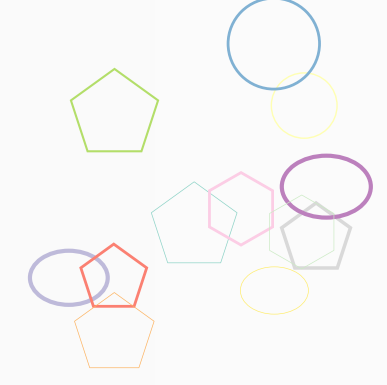[{"shape": "pentagon", "thickness": 0.5, "radius": 0.58, "center": [0.501, 0.411]}, {"shape": "circle", "thickness": 1, "radius": 0.42, "center": [0.785, 0.726]}, {"shape": "oval", "thickness": 3, "radius": 0.5, "center": [0.178, 0.278]}, {"shape": "pentagon", "thickness": 2, "radius": 0.45, "center": [0.294, 0.277]}, {"shape": "circle", "thickness": 2, "radius": 0.59, "center": [0.707, 0.887]}, {"shape": "pentagon", "thickness": 0.5, "radius": 0.54, "center": [0.295, 0.132]}, {"shape": "pentagon", "thickness": 1.5, "radius": 0.59, "center": [0.296, 0.703]}, {"shape": "hexagon", "thickness": 2, "radius": 0.47, "center": [0.622, 0.458]}, {"shape": "pentagon", "thickness": 2.5, "radius": 0.47, "center": [0.816, 0.379]}, {"shape": "oval", "thickness": 3, "radius": 0.57, "center": [0.842, 0.515]}, {"shape": "hexagon", "thickness": 0.5, "radius": 0.48, "center": [0.779, 0.398]}, {"shape": "oval", "thickness": 0.5, "radius": 0.44, "center": [0.708, 0.245]}]